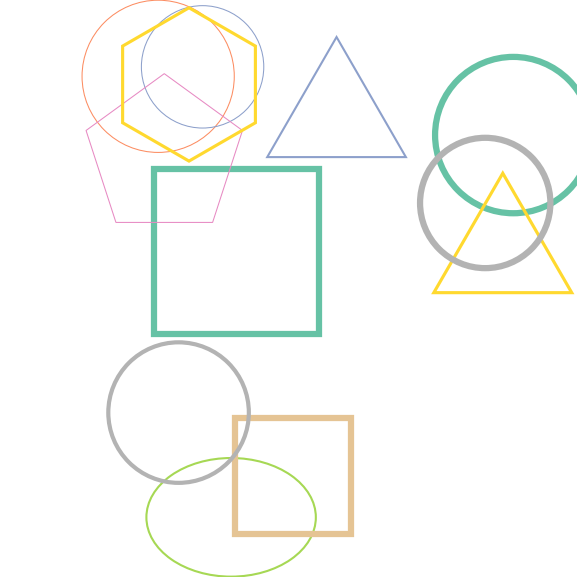[{"shape": "square", "thickness": 3, "radius": 0.71, "center": [0.41, 0.563]}, {"shape": "circle", "thickness": 3, "radius": 0.68, "center": [0.889, 0.765]}, {"shape": "circle", "thickness": 0.5, "radius": 0.66, "center": [0.274, 0.867]}, {"shape": "triangle", "thickness": 1, "radius": 0.69, "center": [0.583, 0.796]}, {"shape": "circle", "thickness": 0.5, "radius": 0.53, "center": [0.351, 0.883]}, {"shape": "pentagon", "thickness": 0.5, "radius": 0.71, "center": [0.284, 0.729]}, {"shape": "oval", "thickness": 1, "radius": 0.73, "center": [0.4, 0.103]}, {"shape": "triangle", "thickness": 1.5, "radius": 0.69, "center": [0.871, 0.561]}, {"shape": "hexagon", "thickness": 1.5, "radius": 0.66, "center": [0.327, 0.853]}, {"shape": "square", "thickness": 3, "radius": 0.5, "center": [0.507, 0.175]}, {"shape": "circle", "thickness": 3, "radius": 0.56, "center": [0.84, 0.648]}, {"shape": "circle", "thickness": 2, "radius": 0.61, "center": [0.309, 0.285]}]